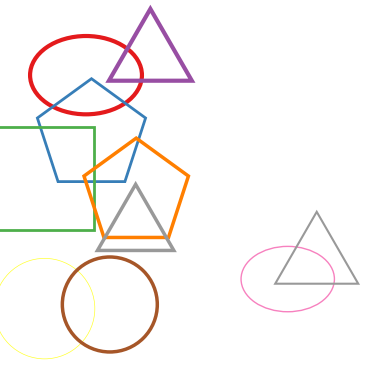[{"shape": "oval", "thickness": 3, "radius": 0.73, "center": [0.223, 0.805]}, {"shape": "pentagon", "thickness": 2, "radius": 0.74, "center": [0.238, 0.648]}, {"shape": "square", "thickness": 2, "radius": 0.67, "center": [0.11, 0.536]}, {"shape": "triangle", "thickness": 3, "radius": 0.62, "center": [0.391, 0.853]}, {"shape": "pentagon", "thickness": 2.5, "radius": 0.71, "center": [0.354, 0.499]}, {"shape": "circle", "thickness": 0.5, "radius": 0.65, "center": [0.116, 0.198]}, {"shape": "circle", "thickness": 2.5, "radius": 0.62, "center": [0.285, 0.209]}, {"shape": "oval", "thickness": 1, "radius": 0.61, "center": [0.747, 0.275]}, {"shape": "triangle", "thickness": 2.5, "radius": 0.57, "center": [0.352, 0.407]}, {"shape": "triangle", "thickness": 1.5, "radius": 0.62, "center": [0.823, 0.325]}]